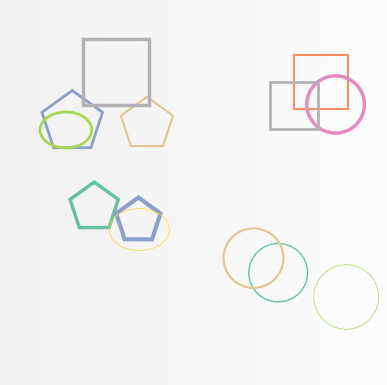[{"shape": "pentagon", "thickness": 2.5, "radius": 0.33, "center": [0.243, 0.462]}, {"shape": "circle", "thickness": 1, "radius": 0.38, "center": [0.718, 0.292]}, {"shape": "square", "thickness": 1.5, "radius": 0.35, "center": [0.828, 0.786]}, {"shape": "pentagon", "thickness": 2, "radius": 0.41, "center": [0.186, 0.683]}, {"shape": "pentagon", "thickness": 3, "radius": 0.3, "center": [0.357, 0.427]}, {"shape": "circle", "thickness": 2.5, "radius": 0.37, "center": [0.866, 0.729]}, {"shape": "circle", "thickness": 0.5, "radius": 0.42, "center": [0.893, 0.229]}, {"shape": "oval", "thickness": 2, "radius": 0.33, "center": [0.17, 0.663]}, {"shape": "oval", "thickness": 0.5, "radius": 0.39, "center": [0.359, 0.404]}, {"shape": "pentagon", "thickness": 1.5, "radius": 0.35, "center": [0.379, 0.678]}, {"shape": "circle", "thickness": 1.5, "radius": 0.39, "center": [0.654, 0.33]}, {"shape": "square", "thickness": 2.5, "radius": 0.43, "center": [0.299, 0.812]}, {"shape": "square", "thickness": 2, "radius": 0.31, "center": [0.759, 0.726]}]